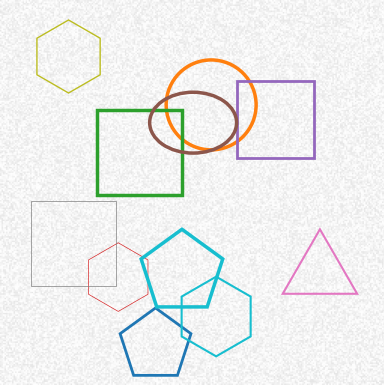[{"shape": "pentagon", "thickness": 2, "radius": 0.48, "center": [0.404, 0.103]}, {"shape": "circle", "thickness": 2.5, "radius": 0.58, "center": [0.548, 0.728]}, {"shape": "square", "thickness": 2.5, "radius": 0.55, "center": [0.363, 0.604]}, {"shape": "hexagon", "thickness": 0.5, "radius": 0.45, "center": [0.307, 0.28]}, {"shape": "square", "thickness": 2, "radius": 0.5, "center": [0.716, 0.689]}, {"shape": "oval", "thickness": 2.5, "radius": 0.56, "center": [0.502, 0.681]}, {"shape": "triangle", "thickness": 1.5, "radius": 0.56, "center": [0.831, 0.293]}, {"shape": "square", "thickness": 0.5, "radius": 0.55, "center": [0.19, 0.368]}, {"shape": "hexagon", "thickness": 1, "radius": 0.47, "center": [0.178, 0.853]}, {"shape": "hexagon", "thickness": 1.5, "radius": 0.52, "center": [0.561, 0.178]}, {"shape": "pentagon", "thickness": 2.5, "radius": 0.56, "center": [0.473, 0.293]}]